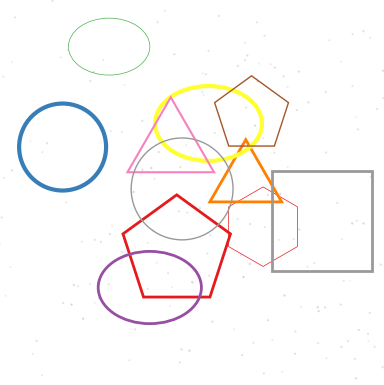[{"shape": "pentagon", "thickness": 2, "radius": 0.73, "center": [0.459, 0.347]}, {"shape": "hexagon", "thickness": 0.5, "radius": 0.52, "center": [0.683, 0.411]}, {"shape": "circle", "thickness": 3, "radius": 0.56, "center": [0.163, 0.618]}, {"shape": "oval", "thickness": 0.5, "radius": 0.53, "center": [0.283, 0.879]}, {"shape": "oval", "thickness": 2, "radius": 0.67, "center": [0.389, 0.253]}, {"shape": "triangle", "thickness": 2, "radius": 0.54, "center": [0.638, 0.529]}, {"shape": "oval", "thickness": 3, "radius": 0.69, "center": [0.542, 0.679]}, {"shape": "pentagon", "thickness": 1, "radius": 0.5, "center": [0.653, 0.702]}, {"shape": "triangle", "thickness": 1.5, "radius": 0.65, "center": [0.444, 0.618]}, {"shape": "circle", "thickness": 1, "radius": 0.66, "center": [0.473, 0.509]}, {"shape": "square", "thickness": 2, "radius": 0.65, "center": [0.837, 0.425]}]